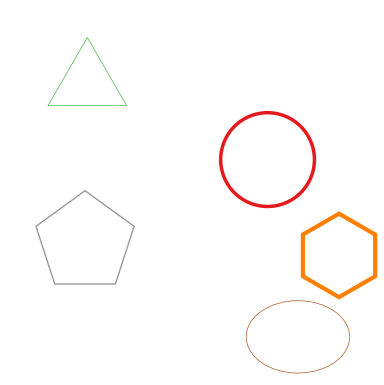[{"shape": "circle", "thickness": 2.5, "radius": 0.61, "center": [0.695, 0.585]}, {"shape": "triangle", "thickness": 0.5, "radius": 0.59, "center": [0.227, 0.785]}, {"shape": "hexagon", "thickness": 3, "radius": 0.54, "center": [0.881, 0.337]}, {"shape": "oval", "thickness": 0.5, "radius": 0.67, "center": [0.774, 0.125]}, {"shape": "pentagon", "thickness": 1, "radius": 0.67, "center": [0.221, 0.371]}]